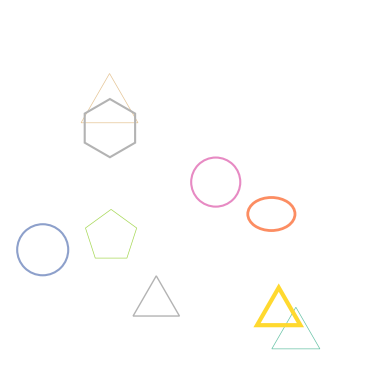[{"shape": "triangle", "thickness": 0.5, "radius": 0.36, "center": [0.768, 0.13]}, {"shape": "oval", "thickness": 2, "radius": 0.31, "center": [0.705, 0.444]}, {"shape": "circle", "thickness": 1.5, "radius": 0.33, "center": [0.111, 0.351]}, {"shape": "circle", "thickness": 1.5, "radius": 0.32, "center": [0.56, 0.527]}, {"shape": "pentagon", "thickness": 0.5, "radius": 0.35, "center": [0.289, 0.386]}, {"shape": "triangle", "thickness": 3, "radius": 0.33, "center": [0.724, 0.188]}, {"shape": "triangle", "thickness": 0.5, "radius": 0.43, "center": [0.284, 0.724]}, {"shape": "triangle", "thickness": 1, "radius": 0.35, "center": [0.406, 0.214]}, {"shape": "hexagon", "thickness": 1.5, "radius": 0.38, "center": [0.285, 0.667]}]